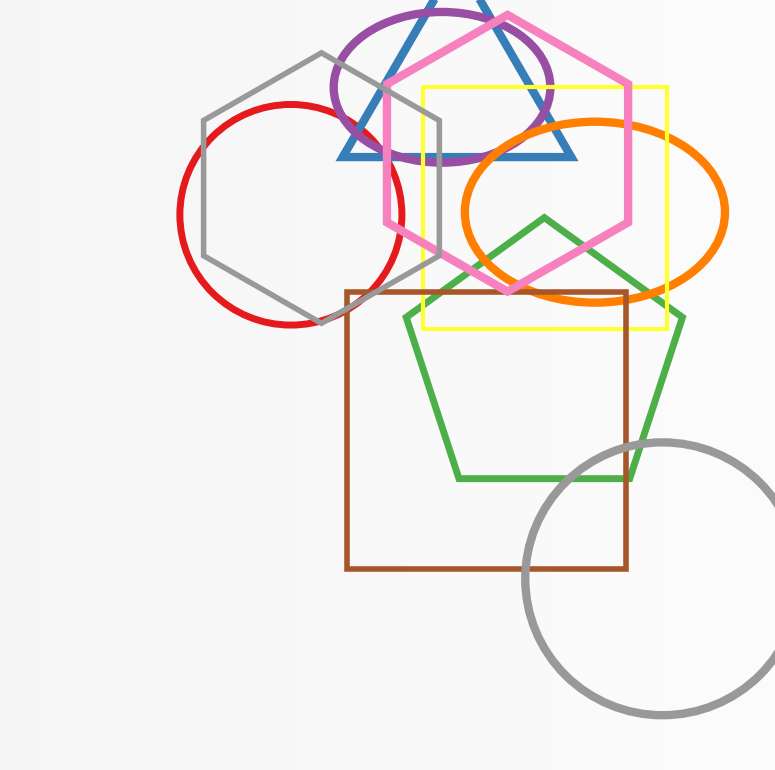[{"shape": "circle", "thickness": 2.5, "radius": 0.72, "center": [0.375, 0.721]}, {"shape": "triangle", "thickness": 3, "radius": 0.85, "center": [0.59, 0.881]}, {"shape": "pentagon", "thickness": 2.5, "radius": 0.94, "center": [0.702, 0.53]}, {"shape": "oval", "thickness": 3, "radius": 0.7, "center": [0.57, 0.887]}, {"shape": "oval", "thickness": 3, "radius": 0.84, "center": [0.768, 0.724]}, {"shape": "square", "thickness": 1.5, "radius": 0.78, "center": [0.703, 0.73]}, {"shape": "square", "thickness": 2, "radius": 0.9, "center": [0.627, 0.441]}, {"shape": "hexagon", "thickness": 3, "radius": 0.9, "center": [0.655, 0.801]}, {"shape": "circle", "thickness": 3, "radius": 0.89, "center": [0.855, 0.248]}, {"shape": "hexagon", "thickness": 2, "radius": 0.88, "center": [0.415, 0.756]}]